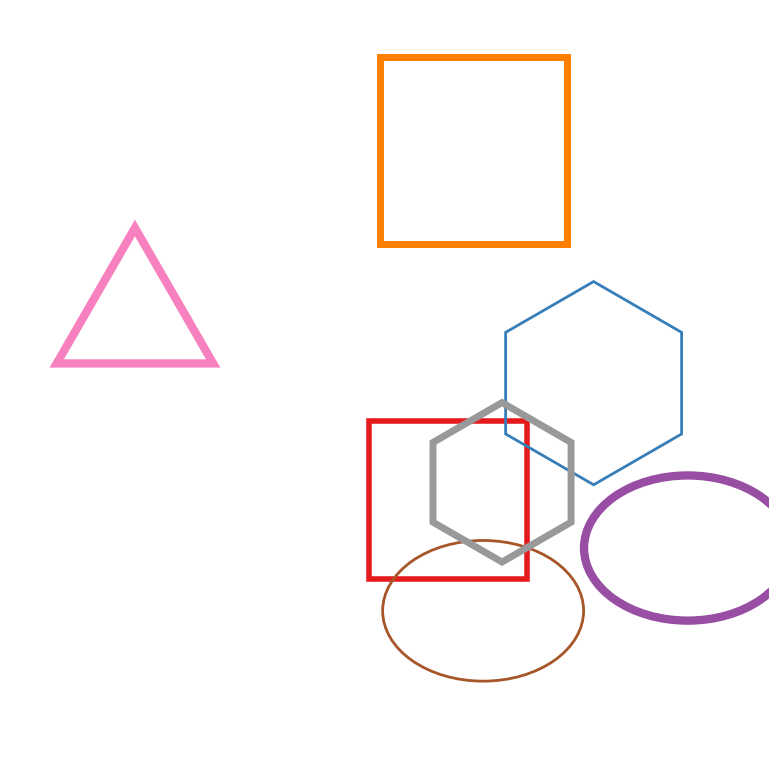[{"shape": "square", "thickness": 2, "radius": 0.51, "center": [0.582, 0.351]}, {"shape": "hexagon", "thickness": 1, "radius": 0.66, "center": [0.771, 0.502]}, {"shape": "oval", "thickness": 3, "radius": 0.67, "center": [0.893, 0.288]}, {"shape": "square", "thickness": 2.5, "radius": 0.61, "center": [0.615, 0.804]}, {"shape": "oval", "thickness": 1, "radius": 0.65, "center": [0.627, 0.207]}, {"shape": "triangle", "thickness": 3, "radius": 0.59, "center": [0.175, 0.587]}, {"shape": "hexagon", "thickness": 2.5, "radius": 0.52, "center": [0.652, 0.374]}]